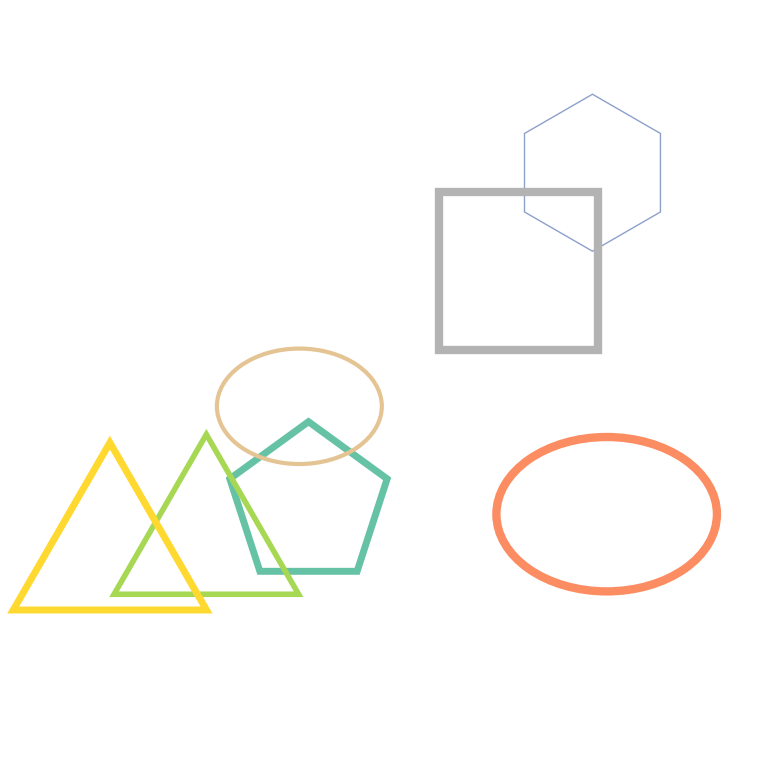[{"shape": "pentagon", "thickness": 2.5, "radius": 0.54, "center": [0.401, 0.345]}, {"shape": "oval", "thickness": 3, "radius": 0.72, "center": [0.788, 0.332]}, {"shape": "hexagon", "thickness": 0.5, "radius": 0.51, "center": [0.769, 0.776]}, {"shape": "triangle", "thickness": 2, "radius": 0.69, "center": [0.268, 0.297]}, {"shape": "triangle", "thickness": 2.5, "radius": 0.72, "center": [0.143, 0.28]}, {"shape": "oval", "thickness": 1.5, "radius": 0.54, "center": [0.389, 0.472]}, {"shape": "square", "thickness": 3, "radius": 0.52, "center": [0.674, 0.648]}]